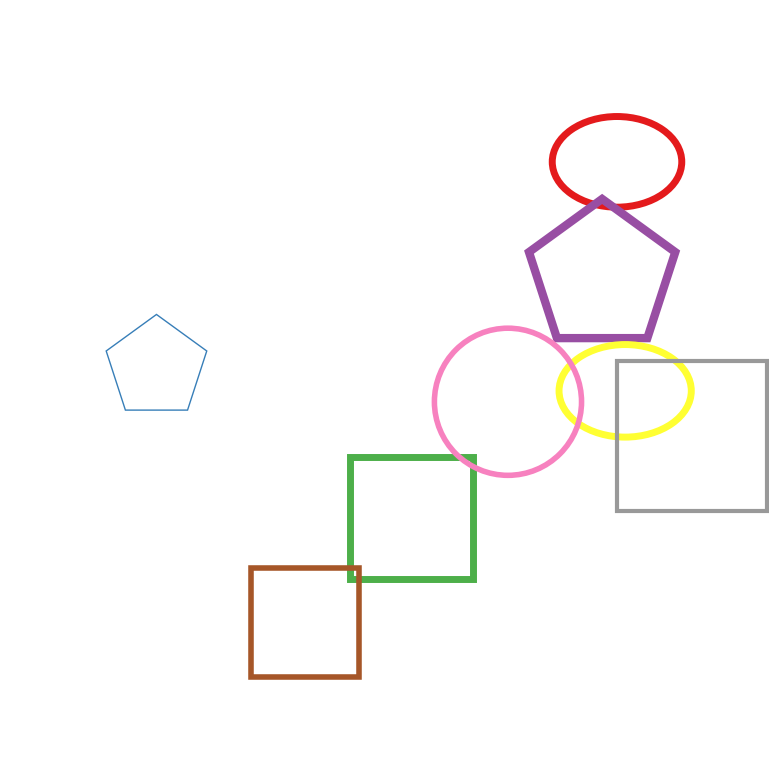[{"shape": "oval", "thickness": 2.5, "radius": 0.42, "center": [0.801, 0.79]}, {"shape": "pentagon", "thickness": 0.5, "radius": 0.34, "center": [0.203, 0.523]}, {"shape": "square", "thickness": 2.5, "radius": 0.4, "center": [0.534, 0.327]}, {"shape": "pentagon", "thickness": 3, "radius": 0.5, "center": [0.782, 0.642]}, {"shape": "oval", "thickness": 2.5, "radius": 0.43, "center": [0.812, 0.492]}, {"shape": "square", "thickness": 2, "radius": 0.35, "center": [0.396, 0.192]}, {"shape": "circle", "thickness": 2, "radius": 0.48, "center": [0.66, 0.478]}, {"shape": "square", "thickness": 1.5, "radius": 0.49, "center": [0.898, 0.433]}]